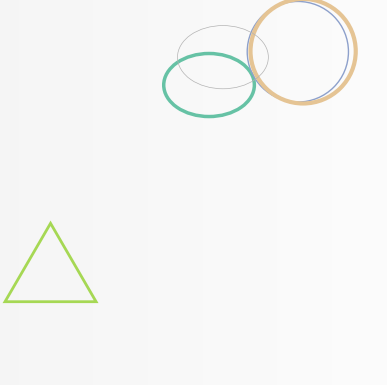[{"shape": "oval", "thickness": 2.5, "radius": 0.58, "center": [0.539, 0.779]}, {"shape": "circle", "thickness": 1, "radius": 0.65, "center": [0.769, 0.866]}, {"shape": "triangle", "thickness": 2, "radius": 0.68, "center": [0.13, 0.284]}, {"shape": "circle", "thickness": 3, "radius": 0.68, "center": [0.782, 0.867]}, {"shape": "oval", "thickness": 0.5, "radius": 0.59, "center": [0.575, 0.851]}]